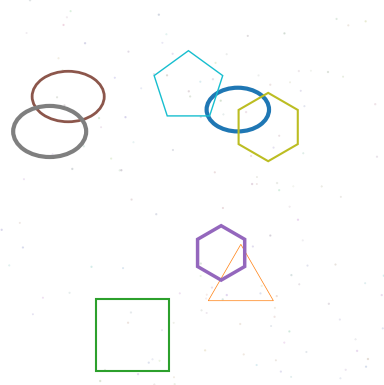[{"shape": "oval", "thickness": 3, "radius": 0.41, "center": [0.618, 0.715]}, {"shape": "triangle", "thickness": 0.5, "radius": 0.49, "center": [0.626, 0.268]}, {"shape": "square", "thickness": 1.5, "radius": 0.47, "center": [0.344, 0.13]}, {"shape": "hexagon", "thickness": 2.5, "radius": 0.35, "center": [0.574, 0.343]}, {"shape": "oval", "thickness": 2, "radius": 0.47, "center": [0.177, 0.749]}, {"shape": "oval", "thickness": 3, "radius": 0.47, "center": [0.129, 0.659]}, {"shape": "hexagon", "thickness": 1.5, "radius": 0.44, "center": [0.697, 0.67]}, {"shape": "pentagon", "thickness": 1, "radius": 0.47, "center": [0.489, 0.775]}]